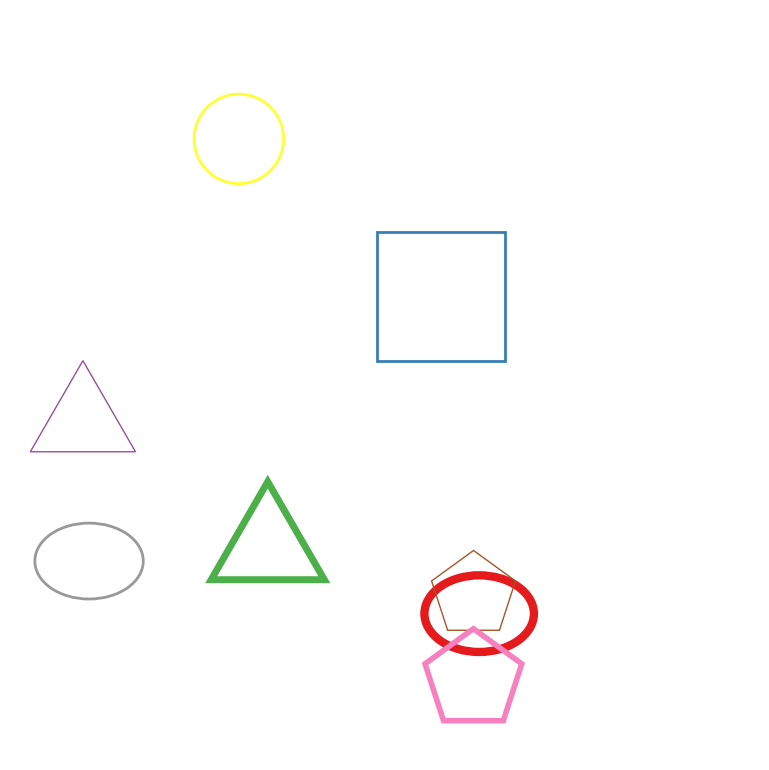[{"shape": "oval", "thickness": 3, "radius": 0.36, "center": [0.622, 0.203]}, {"shape": "square", "thickness": 1, "radius": 0.42, "center": [0.573, 0.615]}, {"shape": "triangle", "thickness": 2.5, "radius": 0.42, "center": [0.348, 0.29]}, {"shape": "triangle", "thickness": 0.5, "radius": 0.39, "center": [0.108, 0.453]}, {"shape": "circle", "thickness": 1, "radius": 0.29, "center": [0.31, 0.82]}, {"shape": "pentagon", "thickness": 0.5, "radius": 0.29, "center": [0.615, 0.228]}, {"shape": "pentagon", "thickness": 2, "radius": 0.33, "center": [0.615, 0.117]}, {"shape": "oval", "thickness": 1, "radius": 0.35, "center": [0.116, 0.271]}]